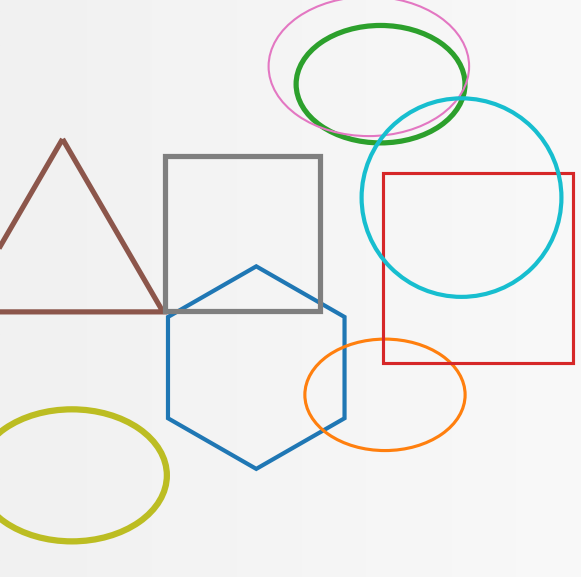[{"shape": "hexagon", "thickness": 2, "radius": 0.88, "center": [0.441, 0.363]}, {"shape": "oval", "thickness": 1.5, "radius": 0.69, "center": [0.662, 0.315]}, {"shape": "oval", "thickness": 2.5, "radius": 0.73, "center": [0.655, 0.853]}, {"shape": "square", "thickness": 1.5, "radius": 0.82, "center": [0.822, 0.535]}, {"shape": "triangle", "thickness": 2.5, "radius": 1.0, "center": [0.108, 0.559]}, {"shape": "oval", "thickness": 1, "radius": 0.86, "center": [0.635, 0.884]}, {"shape": "square", "thickness": 2.5, "radius": 0.67, "center": [0.417, 0.595]}, {"shape": "oval", "thickness": 3, "radius": 0.82, "center": [0.124, 0.176]}, {"shape": "circle", "thickness": 2, "radius": 0.86, "center": [0.794, 0.657]}]